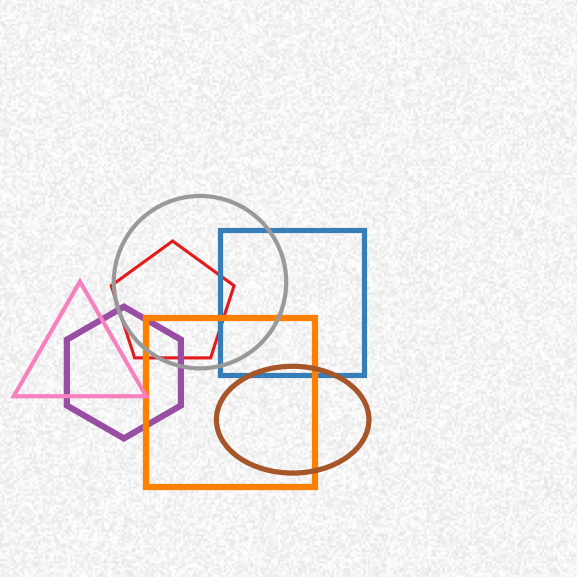[{"shape": "pentagon", "thickness": 1.5, "radius": 0.56, "center": [0.299, 0.47]}, {"shape": "square", "thickness": 2.5, "radius": 0.63, "center": [0.506, 0.475]}, {"shape": "hexagon", "thickness": 3, "radius": 0.57, "center": [0.215, 0.354]}, {"shape": "square", "thickness": 3, "radius": 0.73, "center": [0.399, 0.303]}, {"shape": "oval", "thickness": 2.5, "radius": 0.66, "center": [0.507, 0.272]}, {"shape": "triangle", "thickness": 2, "radius": 0.66, "center": [0.138, 0.379]}, {"shape": "circle", "thickness": 2, "radius": 0.75, "center": [0.346, 0.511]}]